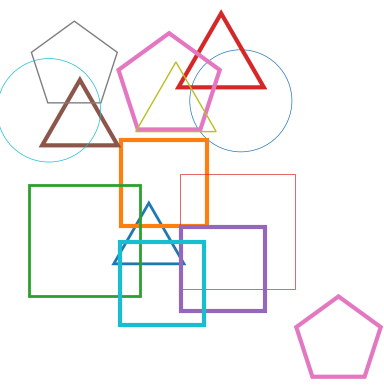[{"shape": "circle", "thickness": 0.5, "radius": 0.66, "center": [0.626, 0.738]}, {"shape": "triangle", "thickness": 2, "radius": 0.53, "center": [0.387, 0.367]}, {"shape": "square", "thickness": 3, "radius": 0.56, "center": [0.426, 0.525]}, {"shape": "square", "thickness": 2, "radius": 0.72, "center": [0.219, 0.375]}, {"shape": "square", "thickness": 0.5, "radius": 0.74, "center": [0.617, 0.398]}, {"shape": "triangle", "thickness": 3, "radius": 0.64, "center": [0.574, 0.837]}, {"shape": "square", "thickness": 3, "radius": 0.55, "center": [0.579, 0.302]}, {"shape": "triangle", "thickness": 3, "radius": 0.57, "center": [0.208, 0.679]}, {"shape": "pentagon", "thickness": 3, "radius": 0.69, "center": [0.439, 0.776]}, {"shape": "pentagon", "thickness": 3, "radius": 0.58, "center": [0.879, 0.115]}, {"shape": "pentagon", "thickness": 1, "radius": 0.59, "center": [0.193, 0.828]}, {"shape": "triangle", "thickness": 1, "radius": 0.6, "center": [0.457, 0.719]}, {"shape": "square", "thickness": 3, "radius": 0.54, "center": [0.421, 0.263]}, {"shape": "circle", "thickness": 0.5, "radius": 0.67, "center": [0.127, 0.713]}]